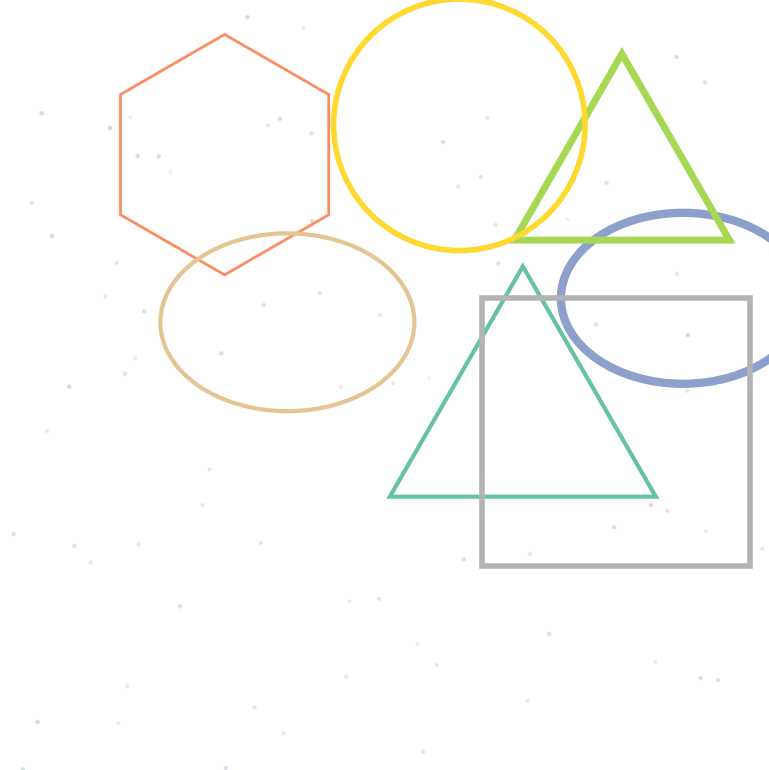[{"shape": "triangle", "thickness": 1.5, "radius": 1.0, "center": [0.679, 0.455]}, {"shape": "hexagon", "thickness": 1, "radius": 0.78, "center": [0.292, 0.799]}, {"shape": "oval", "thickness": 3, "radius": 0.79, "center": [0.887, 0.613]}, {"shape": "triangle", "thickness": 2.5, "radius": 0.81, "center": [0.808, 0.769]}, {"shape": "circle", "thickness": 2, "radius": 0.82, "center": [0.597, 0.838]}, {"shape": "oval", "thickness": 1.5, "radius": 0.82, "center": [0.373, 0.581]}, {"shape": "square", "thickness": 2, "radius": 0.87, "center": [0.8, 0.439]}]